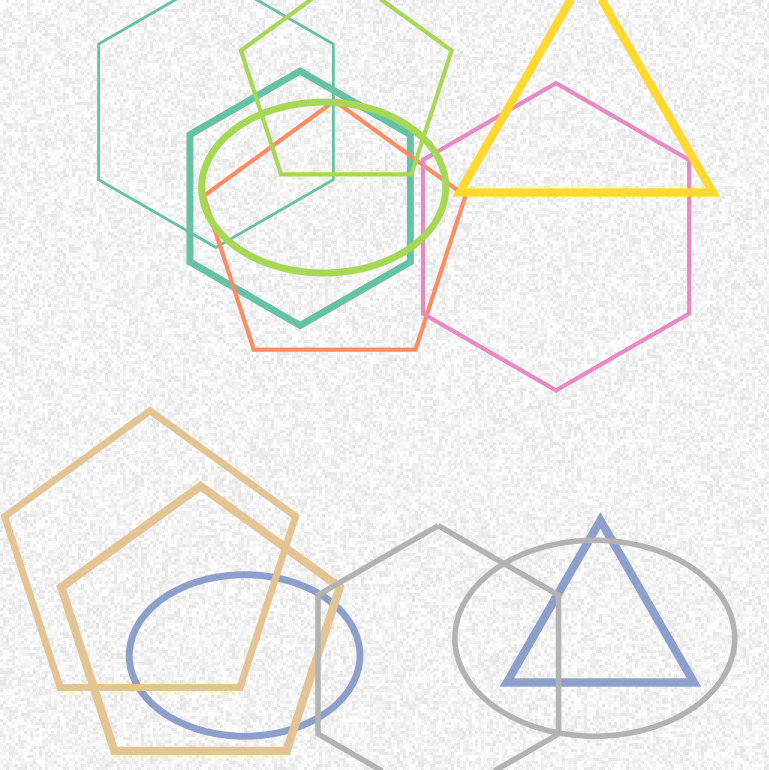[{"shape": "hexagon", "thickness": 1, "radius": 0.88, "center": [0.28, 0.855]}, {"shape": "hexagon", "thickness": 2.5, "radius": 0.83, "center": [0.39, 0.743]}, {"shape": "pentagon", "thickness": 1.5, "radius": 0.89, "center": [0.435, 0.69]}, {"shape": "triangle", "thickness": 3, "radius": 0.7, "center": [0.78, 0.184]}, {"shape": "oval", "thickness": 2.5, "radius": 0.75, "center": [0.318, 0.149]}, {"shape": "hexagon", "thickness": 1.5, "radius": 1.0, "center": [0.722, 0.693]}, {"shape": "oval", "thickness": 2.5, "radius": 0.79, "center": [0.42, 0.756]}, {"shape": "pentagon", "thickness": 1.5, "radius": 0.72, "center": [0.45, 0.89]}, {"shape": "triangle", "thickness": 3, "radius": 0.95, "center": [0.761, 0.845]}, {"shape": "pentagon", "thickness": 2.5, "radius": 0.99, "center": [0.195, 0.268]}, {"shape": "pentagon", "thickness": 3, "radius": 0.95, "center": [0.26, 0.179]}, {"shape": "oval", "thickness": 2, "radius": 0.91, "center": [0.772, 0.171]}, {"shape": "hexagon", "thickness": 2, "radius": 0.9, "center": [0.569, 0.137]}]